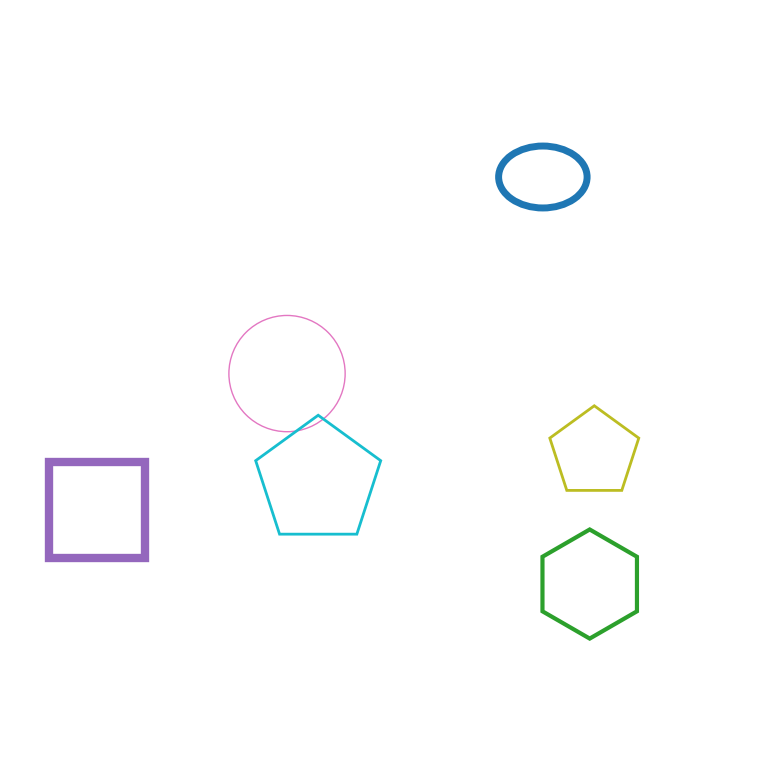[{"shape": "oval", "thickness": 2.5, "radius": 0.29, "center": [0.705, 0.77]}, {"shape": "hexagon", "thickness": 1.5, "radius": 0.35, "center": [0.766, 0.242]}, {"shape": "square", "thickness": 3, "radius": 0.31, "center": [0.126, 0.338]}, {"shape": "circle", "thickness": 0.5, "radius": 0.38, "center": [0.373, 0.515]}, {"shape": "pentagon", "thickness": 1, "radius": 0.3, "center": [0.772, 0.412]}, {"shape": "pentagon", "thickness": 1, "radius": 0.43, "center": [0.413, 0.375]}]